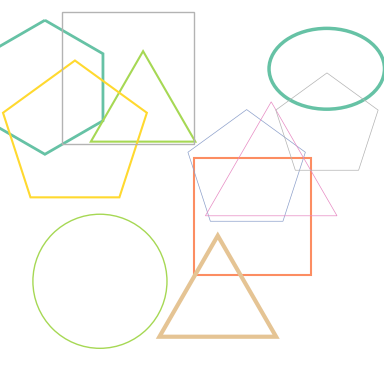[{"shape": "oval", "thickness": 2.5, "radius": 0.75, "center": [0.849, 0.821]}, {"shape": "hexagon", "thickness": 2, "radius": 0.87, "center": [0.117, 0.773]}, {"shape": "square", "thickness": 1.5, "radius": 0.76, "center": [0.657, 0.437]}, {"shape": "pentagon", "thickness": 0.5, "radius": 0.8, "center": [0.641, 0.555]}, {"shape": "triangle", "thickness": 0.5, "radius": 0.99, "center": [0.704, 0.538]}, {"shape": "circle", "thickness": 1, "radius": 0.87, "center": [0.26, 0.269]}, {"shape": "triangle", "thickness": 1.5, "radius": 0.78, "center": [0.372, 0.71]}, {"shape": "pentagon", "thickness": 1.5, "radius": 0.98, "center": [0.195, 0.646]}, {"shape": "triangle", "thickness": 3, "radius": 0.88, "center": [0.566, 0.213]}, {"shape": "pentagon", "thickness": 0.5, "radius": 0.7, "center": [0.849, 0.671]}, {"shape": "square", "thickness": 1, "radius": 0.86, "center": [0.332, 0.797]}]